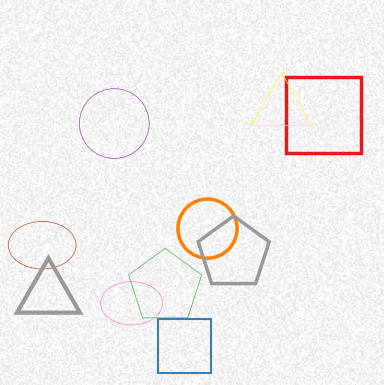[{"shape": "square", "thickness": 2.5, "radius": 0.49, "center": [0.841, 0.701]}, {"shape": "square", "thickness": 1.5, "radius": 0.35, "center": [0.479, 0.101]}, {"shape": "pentagon", "thickness": 0.5, "radius": 0.5, "center": [0.429, 0.255]}, {"shape": "circle", "thickness": 0.5, "radius": 0.45, "center": [0.297, 0.679]}, {"shape": "circle", "thickness": 2.5, "radius": 0.38, "center": [0.539, 0.406]}, {"shape": "triangle", "thickness": 0.5, "radius": 0.45, "center": [0.732, 0.72]}, {"shape": "oval", "thickness": 0.5, "radius": 0.44, "center": [0.11, 0.363]}, {"shape": "oval", "thickness": 0.5, "radius": 0.4, "center": [0.342, 0.212]}, {"shape": "pentagon", "thickness": 2.5, "radius": 0.49, "center": [0.607, 0.342]}, {"shape": "triangle", "thickness": 3, "radius": 0.47, "center": [0.126, 0.235]}]